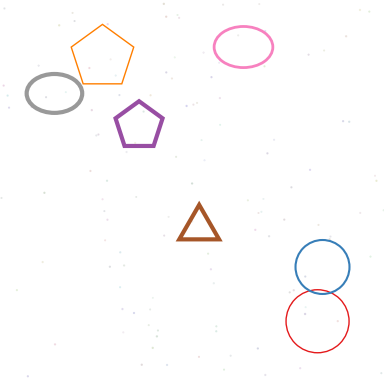[{"shape": "circle", "thickness": 1, "radius": 0.41, "center": [0.825, 0.166]}, {"shape": "circle", "thickness": 1.5, "radius": 0.35, "center": [0.838, 0.307]}, {"shape": "pentagon", "thickness": 3, "radius": 0.32, "center": [0.361, 0.673]}, {"shape": "pentagon", "thickness": 1, "radius": 0.43, "center": [0.266, 0.851]}, {"shape": "triangle", "thickness": 3, "radius": 0.3, "center": [0.517, 0.408]}, {"shape": "oval", "thickness": 2, "radius": 0.38, "center": [0.632, 0.878]}, {"shape": "oval", "thickness": 3, "radius": 0.36, "center": [0.141, 0.757]}]